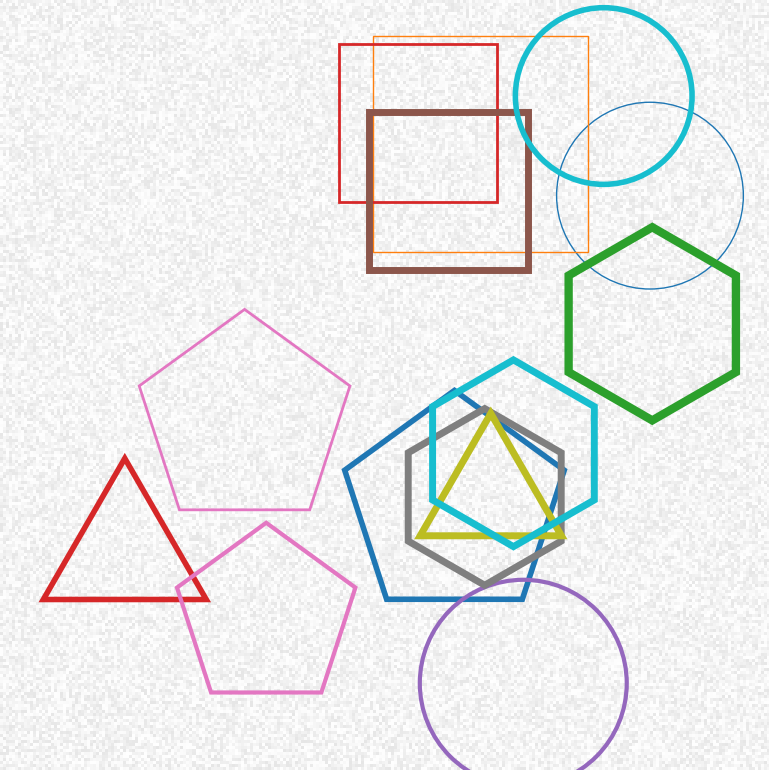[{"shape": "circle", "thickness": 0.5, "radius": 0.61, "center": [0.844, 0.746]}, {"shape": "pentagon", "thickness": 2, "radius": 0.75, "center": [0.59, 0.343]}, {"shape": "square", "thickness": 0.5, "radius": 0.7, "center": [0.624, 0.813]}, {"shape": "hexagon", "thickness": 3, "radius": 0.63, "center": [0.847, 0.579]}, {"shape": "square", "thickness": 1, "radius": 0.51, "center": [0.543, 0.84]}, {"shape": "triangle", "thickness": 2, "radius": 0.61, "center": [0.162, 0.283]}, {"shape": "circle", "thickness": 1.5, "radius": 0.67, "center": [0.68, 0.113]}, {"shape": "square", "thickness": 2.5, "radius": 0.51, "center": [0.583, 0.752]}, {"shape": "pentagon", "thickness": 1, "radius": 0.72, "center": [0.318, 0.454]}, {"shape": "pentagon", "thickness": 1.5, "radius": 0.61, "center": [0.346, 0.199]}, {"shape": "hexagon", "thickness": 2.5, "radius": 0.57, "center": [0.629, 0.355]}, {"shape": "triangle", "thickness": 2.5, "radius": 0.53, "center": [0.637, 0.357]}, {"shape": "hexagon", "thickness": 2.5, "radius": 0.61, "center": [0.667, 0.411]}, {"shape": "circle", "thickness": 2, "radius": 0.57, "center": [0.784, 0.875]}]